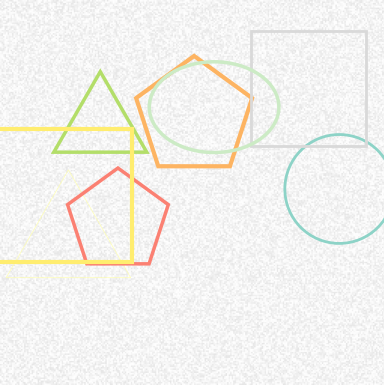[{"shape": "circle", "thickness": 2, "radius": 0.71, "center": [0.881, 0.509]}, {"shape": "triangle", "thickness": 0.5, "radius": 0.93, "center": [0.178, 0.372]}, {"shape": "pentagon", "thickness": 2.5, "radius": 0.69, "center": [0.306, 0.426]}, {"shape": "pentagon", "thickness": 3, "radius": 0.79, "center": [0.504, 0.696]}, {"shape": "triangle", "thickness": 2.5, "radius": 0.7, "center": [0.26, 0.674]}, {"shape": "square", "thickness": 2, "radius": 0.75, "center": [0.802, 0.77]}, {"shape": "oval", "thickness": 2.5, "radius": 0.84, "center": [0.556, 0.722]}, {"shape": "square", "thickness": 3, "radius": 0.86, "center": [0.17, 0.491]}]